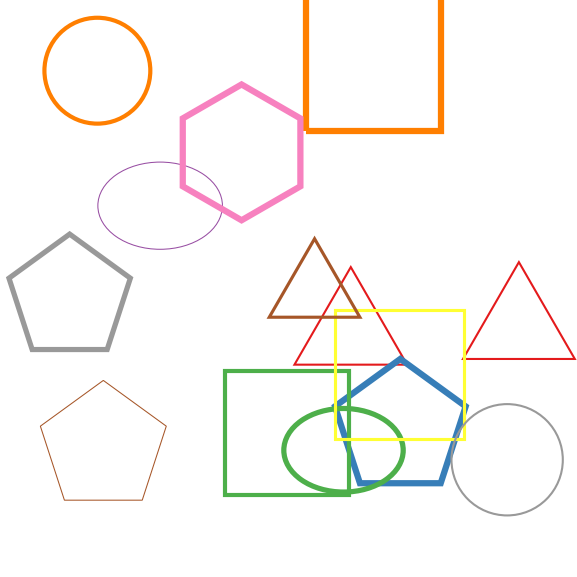[{"shape": "triangle", "thickness": 1, "radius": 0.56, "center": [0.607, 0.424]}, {"shape": "triangle", "thickness": 1, "radius": 0.56, "center": [0.899, 0.433]}, {"shape": "pentagon", "thickness": 3, "radius": 0.59, "center": [0.693, 0.259]}, {"shape": "oval", "thickness": 2.5, "radius": 0.52, "center": [0.595, 0.219]}, {"shape": "square", "thickness": 2, "radius": 0.54, "center": [0.497, 0.249]}, {"shape": "oval", "thickness": 0.5, "radius": 0.54, "center": [0.277, 0.643]}, {"shape": "circle", "thickness": 2, "radius": 0.46, "center": [0.169, 0.877]}, {"shape": "square", "thickness": 3, "radius": 0.59, "center": [0.647, 0.89]}, {"shape": "square", "thickness": 1.5, "radius": 0.56, "center": [0.691, 0.35]}, {"shape": "triangle", "thickness": 1.5, "radius": 0.45, "center": [0.545, 0.495]}, {"shape": "pentagon", "thickness": 0.5, "radius": 0.57, "center": [0.179, 0.226]}, {"shape": "hexagon", "thickness": 3, "radius": 0.59, "center": [0.418, 0.735]}, {"shape": "circle", "thickness": 1, "radius": 0.48, "center": [0.878, 0.203]}, {"shape": "pentagon", "thickness": 2.5, "radius": 0.55, "center": [0.121, 0.483]}]